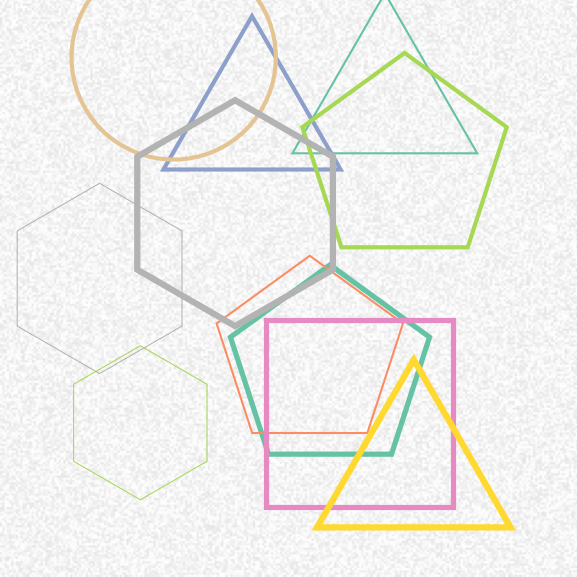[{"shape": "triangle", "thickness": 1, "radius": 0.92, "center": [0.666, 0.826]}, {"shape": "pentagon", "thickness": 2.5, "radius": 0.91, "center": [0.571, 0.359]}, {"shape": "pentagon", "thickness": 1, "radius": 0.85, "center": [0.536, 0.387]}, {"shape": "triangle", "thickness": 2, "radius": 0.89, "center": [0.436, 0.794]}, {"shape": "square", "thickness": 2.5, "radius": 0.81, "center": [0.622, 0.283]}, {"shape": "hexagon", "thickness": 0.5, "radius": 0.67, "center": [0.243, 0.267]}, {"shape": "pentagon", "thickness": 2, "radius": 0.93, "center": [0.701, 0.721]}, {"shape": "triangle", "thickness": 3, "radius": 0.97, "center": [0.717, 0.183]}, {"shape": "circle", "thickness": 2, "radius": 0.88, "center": [0.301, 0.9]}, {"shape": "hexagon", "thickness": 3, "radius": 0.98, "center": [0.407, 0.63]}, {"shape": "hexagon", "thickness": 0.5, "radius": 0.82, "center": [0.172, 0.517]}]